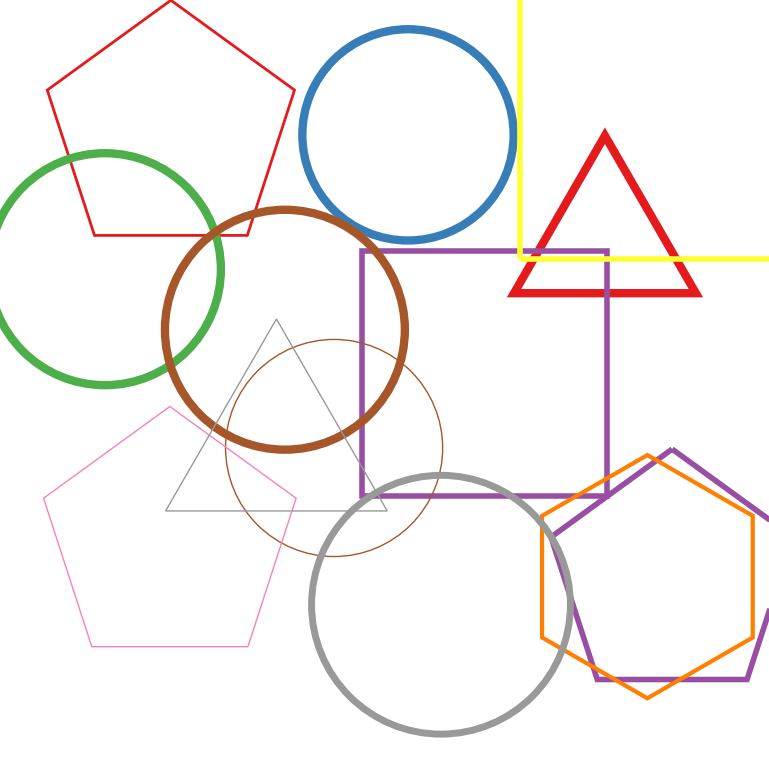[{"shape": "pentagon", "thickness": 1, "radius": 0.84, "center": [0.222, 0.831]}, {"shape": "triangle", "thickness": 3, "radius": 0.68, "center": [0.786, 0.687]}, {"shape": "circle", "thickness": 3, "radius": 0.69, "center": [0.53, 0.825]}, {"shape": "circle", "thickness": 3, "radius": 0.75, "center": [0.136, 0.65]}, {"shape": "pentagon", "thickness": 2, "radius": 0.83, "center": [0.873, 0.251]}, {"shape": "square", "thickness": 2, "radius": 0.79, "center": [0.629, 0.515]}, {"shape": "hexagon", "thickness": 1.5, "radius": 0.79, "center": [0.841, 0.251]}, {"shape": "square", "thickness": 2, "radius": 0.99, "center": [0.873, 0.861]}, {"shape": "circle", "thickness": 3, "radius": 0.78, "center": [0.37, 0.572]}, {"shape": "circle", "thickness": 0.5, "radius": 0.7, "center": [0.434, 0.418]}, {"shape": "pentagon", "thickness": 0.5, "radius": 0.86, "center": [0.221, 0.3]}, {"shape": "triangle", "thickness": 0.5, "radius": 0.83, "center": [0.359, 0.42]}, {"shape": "circle", "thickness": 2.5, "radius": 0.84, "center": [0.573, 0.215]}]